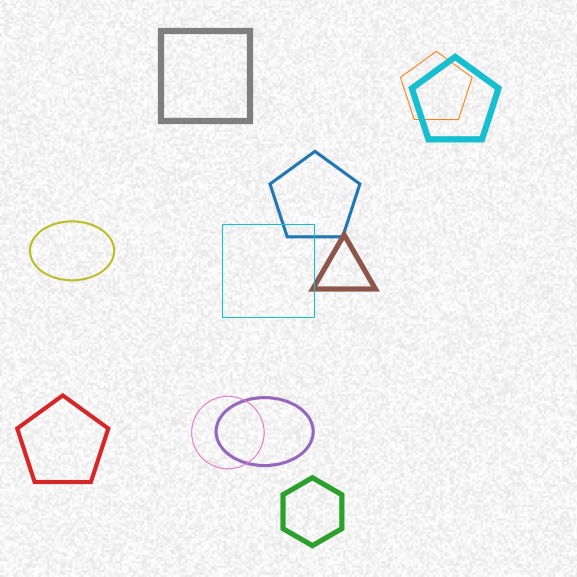[{"shape": "pentagon", "thickness": 1.5, "radius": 0.41, "center": [0.545, 0.655]}, {"shape": "pentagon", "thickness": 0.5, "radius": 0.33, "center": [0.756, 0.845]}, {"shape": "hexagon", "thickness": 2.5, "radius": 0.29, "center": [0.541, 0.113]}, {"shape": "pentagon", "thickness": 2, "radius": 0.41, "center": [0.109, 0.232]}, {"shape": "oval", "thickness": 1.5, "radius": 0.42, "center": [0.458, 0.252]}, {"shape": "triangle", "thickness": 2.5, "radius": 0.31, "center": [0.596, 0.53]}, {"shape": "circle", "thickness": 0.5, "radius": 0.31, "center": [0.395, 0.25]}, {"shape": "square", "thickness": 3, "radius": 0.39, "center": [0.355, 0.867]}, {"shape": "oval", "thickness": 1, "radius": 0.36, "center": [0.125, 0.565]}, {"shape": "square", "thickness": 0.5, "radius": 0.4, "center": [0.464, 0.531]}, {"shape": "pentagon", "thickness": 3, "radius": 0.39, "center": [0.788, 0.822]}]